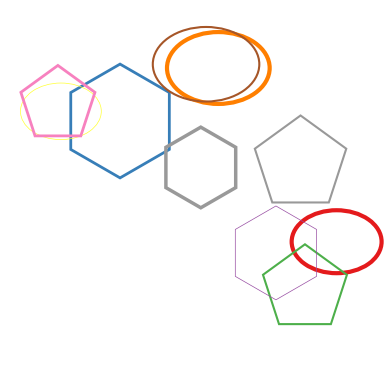[{"shape": "oval", "thickness": 3, "radius": 0.58, "center": [0.874, 0.372]}, {"shape": "hexagon", "thickness": 2, "radius": 0.74, "center": [0.312, 0.686]}, {"shape": "pentagon", "thickness": 1.5, "radius": 0.57, "center": [0.792, 0.251]}, {"shape": "hexagon", "thickness": 0.5, "radius": 0.61, "center": [0.717, 0.343]}, {"shape": "oval", "thickness": 3, "radius": 0.67, "center": [0.567, 0.823]}, {"shape": "oval", "thickness": 0.5, "radius": 0.52, "center": [0.158, 0.711]}, {"shape": "oval", "thickness": 1.5, "radius": 0.69, "center": [0.535, 0.833]}, {"shape": "pentagon", "thickness": 2, "radius": 0.51, "center": [0.15, 0.729]}, {"shape": "hexagon", "thickness": 2.5, "radius": 0.52, "center": [0.522, 0.565]}, {"shape": "pentagon", "thickness": 1.5, "radius": 0.62, "center": [0.781, 0.575]}]